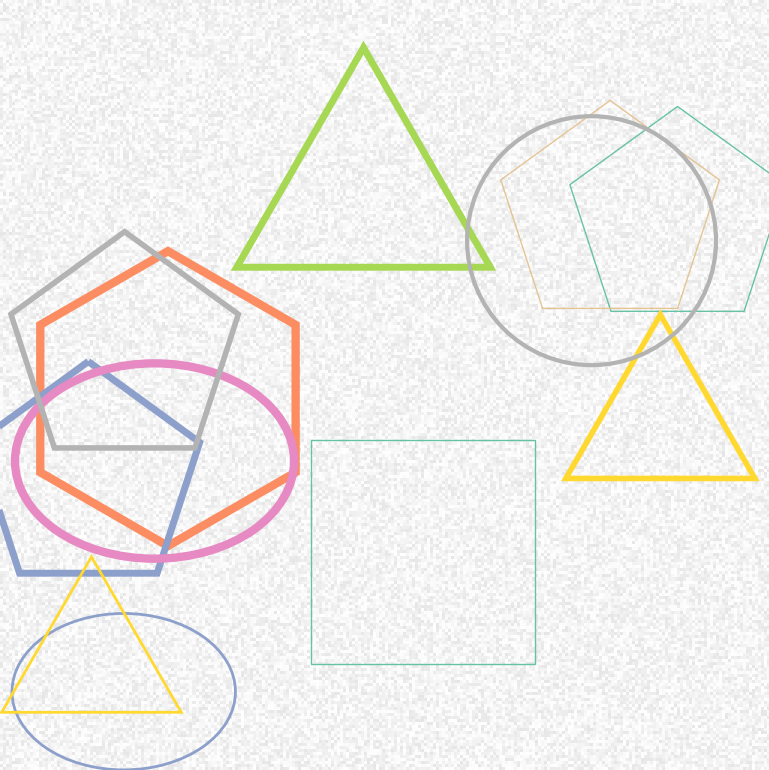[{"shape": "square", "thickness": 0.5, "radius": 0.73, "center": [0.549, 0.283]}, {"shape": "pentagon", "thickness": 0.5, "radius": 0.74, "center": [0.88, 0.715]}, {"shape": "hexagon", "thickness": 3, "radius": 0.96, "center": [0.218, 0.482]}, {"shape": "oval", "thickness": 1, "radius": 0.73, "center": [0.161, 0.102]}, {"shape": "pentagon", "thickness": 2.5, "radius": 0.76, "center": [0.115, 0.379]}, {"shape": "oval", "thickness": 3, "radius": 0.91, "center": [0.201, 0.401]}, {"shape": "triangle", "thickness": 2.5, "radius": 0.95, "center": [0.472, 0.748]}, {"shape": "triangle", "thickness": 2, "radius": 0.71, "center": [0.858, 0.45]}, {"shape": "triangle", "thickness": 1, "radius": 0.67, "center": [0.119, 0.142]}, {"shape": "pentagon", "thickness": 0.5, "radius": 0.75, "center": [0.792, 0.72]}, {"shape": "circle", "thickness": 1.5, "radius": 0.81, "center": [0.768, 0.687]}, {"shape": "pentagon", "thickness": 2, "radius": 0.78, "center": [0.162, 0.544]}]